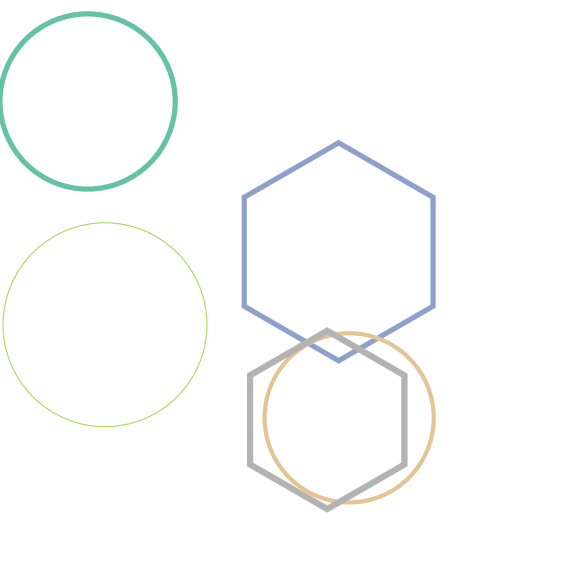[{"shape": "circle", "thickness": 2.5, "radius": 0.76, "center": [0.152, 0.823]}, {"shape": "hexagon", "thickness": 2.5, "radius": 0.94, "center": [0.586, 0.563]}, {"shape": "circle", "thickness": 0.5, "radius": 0.88, "center": [0.182, 0.437]}, {"shape": "circle", "thickness": 2, "radius": 0.73, "center": [0.605, 0.276]}, {"shape": "hexagon", "thickness": 3, "radius": 0.77, "center": [0.567, 0.272]}]